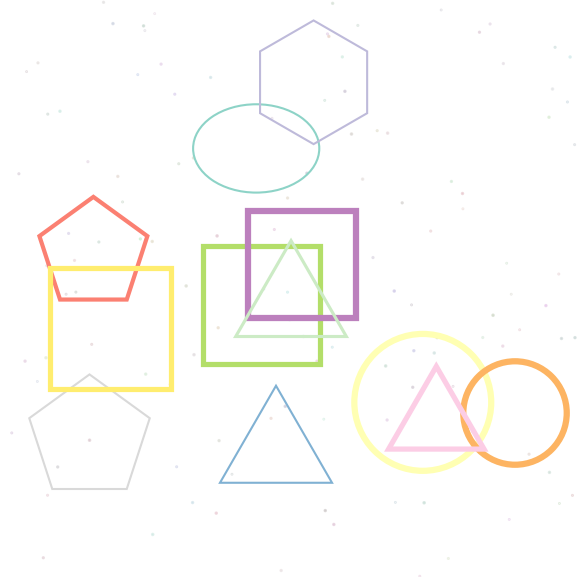[{"shape": "oval", "thickness": 1, "radius": 0.55, "center": [0.444, 0.742]}, {"shape": "circle", "thickness": 3, "radius": 0.59, "center": [0.732, 0.302]}, {"shape": "hexagon", "thickness": 1, "radius": 0.54, "center": [0.543, 0.857]}, {"shape": "pentagon", "thickness": 2, "radius": 0.49, "center": [0.162, 0.56]}, {"shape": "triangle", "thickness": 1, "radius": 0.56, "center": [0.478, 0.219]}, {"shape": "circle", "thickness": 3, "radius": 0.45, "center": [0.892, 0.284]}, {"shape": "square", "thickness": 2.5, "radius": 0.51, "center": [0.453, 0.471]}, {"shape": "triangle", "thickness": 2.5, "radius": 0.48, "center": [0.756, 0.269]}, {"shape": "pentagon", "thickness": 1, "radius": 0.55, "center": [0.155, 0.241]}, {"shape": "square", "thickness": 3, "radius": 0.46, "center": [0.523, 0.541]}, {"shape": "triangle", "thickness": 1.5, "radius": 0.55, "center": [0.504, 0.472]}, {"shape": "square", "thickness": 2.5, "radius": 0.52, "center": [0.191, 0.43]}]